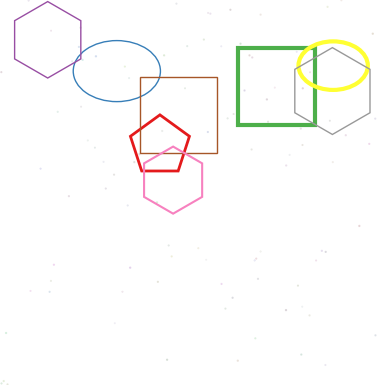[{"shape": "pentagon", "thickness": 2, "radius": 0.4, "center": [0.415, 0.621]}, {"shape": "oval", "thickness": 1, "radius": 0.57, "center": [0.303, 0.815]}, {"shape": "square", "thickness": 3, "radius": 0.5, "center": [0.719, 0.775]}, {"shape": "hexagon", "thickness": 1, "radius": 0.5, "center": [0.124, 0.897]}, {"shape": "oval", "thickness": 3, "radius": 0.45, "center": [0.865, 0.829]}, {"shape": "square", "thickness": 1, "radius": 0.49, "center": [0.464, 0.701]}, {"shape": "hexagon", "thickness": 1.5, "radius": 0.44, "center": [0.45, 0.532]}, {"shape": "hexagon", "thickness": 1, "radius": 0.56, "center": [0.863, 0.763]}]